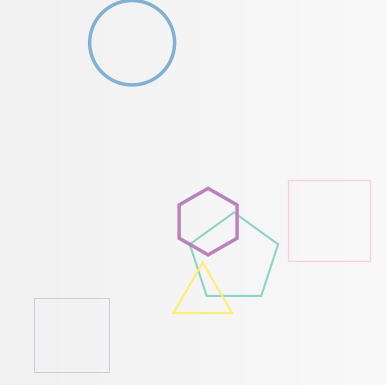[{"shape": "pentagon", "thickness": 1.5, "radius": 0.6, "center": [0.604, 0.328]}, {"shape": "square", "thickness": 0.5, "radius": 0.48, "center": [0.184, 0.13]}, {"shape": "circle", "thickness": 2.5, "radius": 0.55, "center": [0.341, 0.889]}, {"shape": "square", "thickness": 1, "radius": 0.53, "center": [0.848, 0.426]}, {"shape": "hexagon", "thickness": 2.5, "radius": 0.43, "center": [0.537, 0.424]}, {"shape": "triangle", "thickness": 1.5, "radius": 0.44, "center": [0.523, 0.23]}]